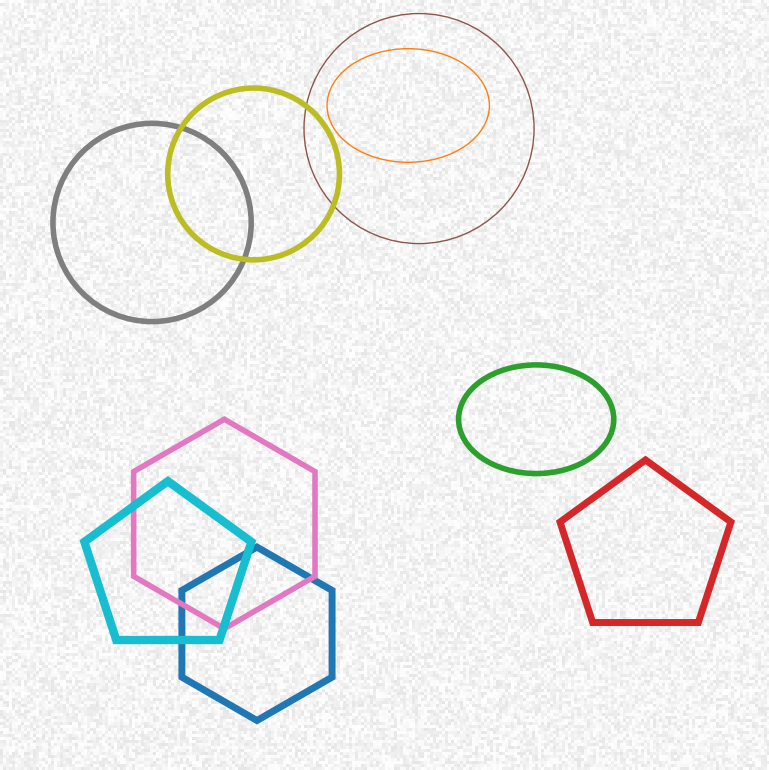[{"shape": "hexagon", "thickness": 2.5, "radius": 0.56, "center": [0.334, 0.177]}, {"shape": "oval", "thickness": 0.5, "radius": 0.53, "center": [0.53, 0.863]}, {"shape": "oval", "thickness": 2, "radius": 0.5, "center": [0.696, 0.456]}, {"shape": "pentagon", "thickness": 2.5, "radius": 0.58, "center": [0.838, 0.286]}, {"shape": "circle", "thickness": 0.5, "radius": 0.75, "center": [0.544, 0.833]}, {"shape": "hexagon", "thickness": 2, "radius": 0.68, "center": [0.291, 0.32]}, {"shape": "circle", "thickness": 2, "radius": 0.64, "center": [0.198, 0.711]}, {"shape": "circle", "thickness": 2, "radius": 0.56, "center": [0.329, 0.774]}, {"shape": "pentagon", "thickness": 3, "radius": 0.57, "center": [0.218, 0.261]}]